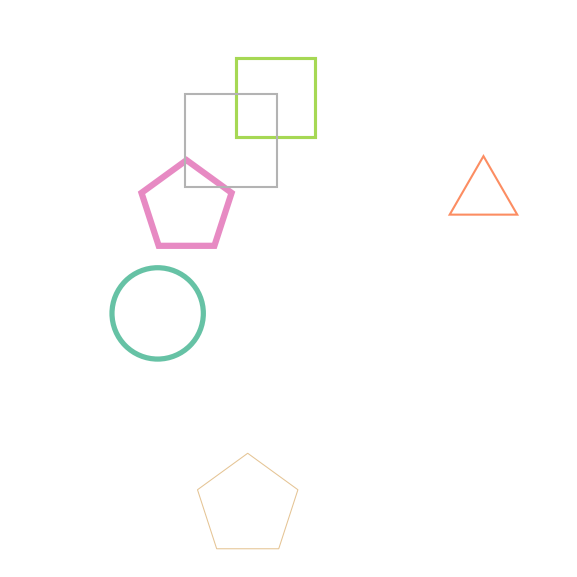[{"shape": "circle", "thickness": 2.5, "radius": 0.4, "center": [0.273, 0.456]}, {"shape": "triangle", "thickness": 1, "radius": 0.34, "center": [0.837, 0.661]}, {"shape": "pentagon", "thickness": 3, "radius": 0.41, "center": [0.323, 0.64]}, {"shape": "square", "thickness": 1.5, "radius": 0.34, "center": [0.477, 0.83]}, {"shape": "pentagon", "thickness": 0.5, "radius": 0.46, "center": [0.429, 0.123]}, {"shape": "square", "thickness": 1, "radius": 0.4, "center": [0.4, 0.756]}]